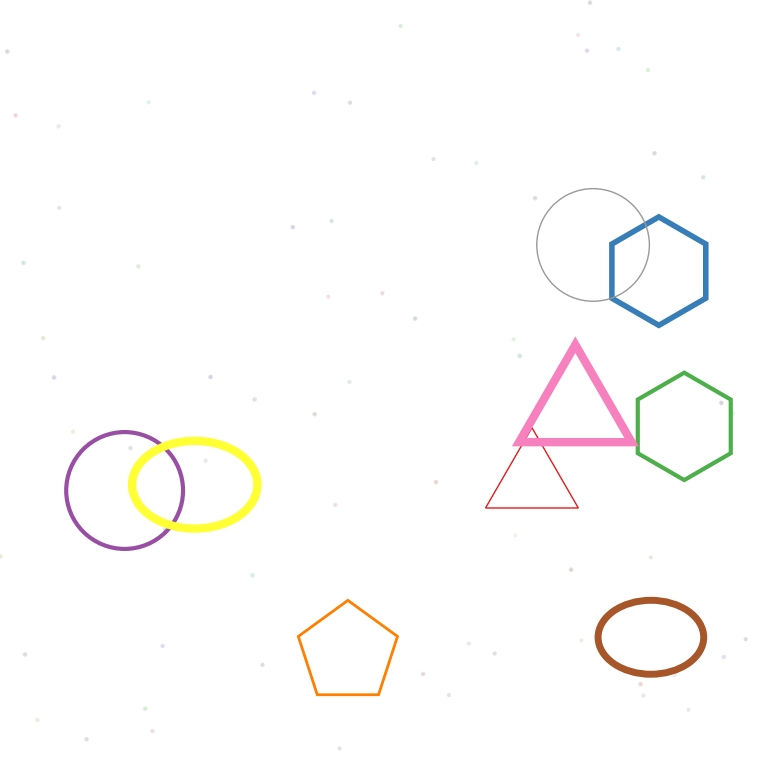[{"shape": "triangle", "thickness": 0.5, "radius": 0.35, "center": [0.691, 0.375]}, {"shape": "hexagon", "thickness": 2, "radius": 0.35, "center": [0.856, 0.648]}, {"shape": "hexagon", "thickness": 1.5, "radius": 0.35, "center": [0.889, 0.446]}, {"shape": "circle", "thickness": 1.5, "radius": 0.38, "center": [0.162, 0.363]}, {"shape": "pentagon", "thickness": 1, "radius": 0.34, "center": [0.452, 0.153]}, {"shape": "oval", "thickness": 3, "radius": 0.41, "center": [0.253, 0.37]}, {"shape": "oval", "thickness": 2.5, "radius": 0.34, "center": [0.845, 0.172]}, {"shape": "triangle", "thickness": 3, "radius": 0.42, "center": [0.747, 0.468]}, {"shape": "circle", "thickness": 0.5, "radius": 0.37, "center": [0.77, 0.682]}]